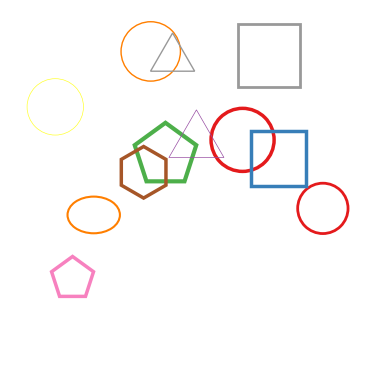[{"shape": "circle", "thickness": 2, "radius": 0.33, "center": [0.839, 0.459]}, {"shape": "circle", "thickness": 2.5, "radius": 0.41, "center": [0.63, 0.637]}, {"shape": "square", "thickness": 2.5, "radius": 0.36, "center": [0.724, 0.588]}, {"shape": "pentagon", "thickness": 3, "radius": 0.42, "center": [0.43, 0.597]}, {"shape": "triangle", "thickness": 0.5, "radius": 0.41, "center": [0.51, 0.632]}, {"shape": "circle", "thickness": 1, "radius": 0.39, "center": [0.392, 0.866]}, {"shape": "oval", "thickness": 1.5, "radius": 0.34, "center": [0.243, 0.442]}, {"shape": "circle", "thickness": 0.5, "radius": 0.37, "center": [0.144, 0.722]}, {"shape": "hexagon", "thickness": 2.5, "radius": 0.33, "center": [0.373, 0.552]}, {"shape": "pentagon", "thickness": 2.5, "radius": 0.29, "center": [0.188, 0.276]}, {"shape": "triangle", "thickness": 1, "radius": 0.33, "center": [0.448, 0.848]}, {"shape": "square", "thickness": 2, "radius": 0.41, "center": [0.699, 0.856]}]